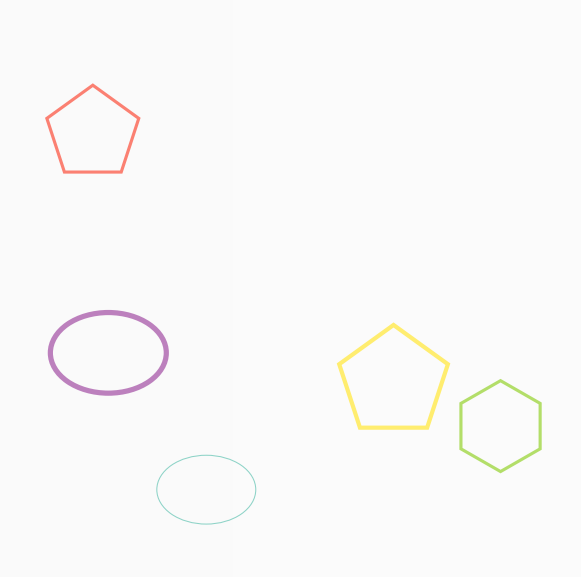[{"shape": "oval", "thickness": 0.5, "radius": 0.43, "center": [0.355, 0.151]}, {"shape": "pentagon", "thickness": 1.5, "radius": 0.42, "center": [0.16, 0.768]}, {"shape": "hexagon", "thickness": 1.5, "radius": 0.39, "center": [0.861, 0.261]}, {"shape": "oval", "thickness": 2.5, "radius": 0.5, "center": [0.186, 0.388]}, {"shape": "pentagon", "thickness": 2, "radius": 0.49, "center": [0.677, 0.338]}]